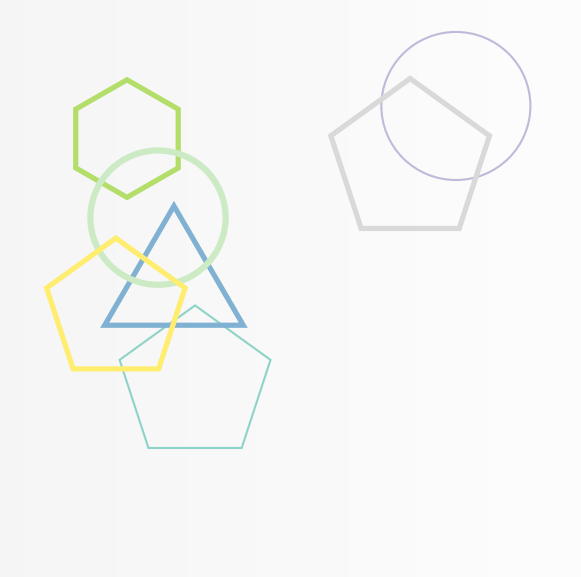[{"shape": "pentagon", "thickness": 1, "radius": 0.68, "center": [0.336, 0.334]}, {"shape": "circle", "thickness": 1, "radius": 0.64, "center": [0.784, 0.816]}, {"shape": "triangle", "thickness": 2.5, "radius": 0.69, "center": [0.299, 0.505]}, {"shape": "hexagon", "thickness": 2.5, "radius": 0.51, "center": [0.218, 0.759]}, {"shape": "pentagon", "thickness": 2.5, "radius": 0.72, "center": [0.706, 0.72]}, {"shape": "circle", "thickness": 3, "radius": 0.58, "center": [0.272, 0.622]}, {"shape": "pentagon", "thickness": 2.5, "radius": 0.63, "center": [0.199, 0.462]}]